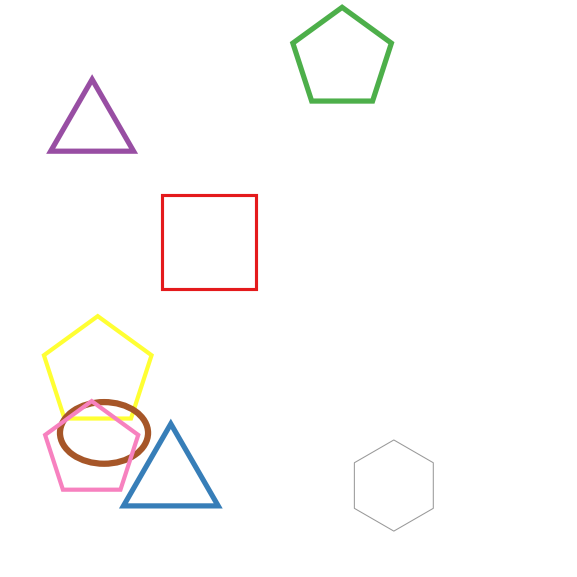[{"shape": "square", "thickness": 1.5, "radius": 0.41, "center": [0.362, 0.581]}, {"shape": "triangle", "thickness": 2.5, "radius": 0.47, "center": [0.296, 0.17]}, {"shape": "pentagon", "thickness": 2.5, "radius": 0.45, "center": [0.592, 0.897]}, {"shape": "triangle", "thickness": 2.5, "radius": 0.41, "center": [0.16, 0.779]}, {"shape": "pentagon", "thickness": 2, "radius": 0.49, "center": [0.169, 0.354]}, {"shape": "oval", "thickness": 3, "radius": 0.38, "center": [0.18, 0.25]}, {"shape": "pentagon", "thickness": 2, "radius": 0.42, "center": [0.159, 0.22]}, {"shape": "hexagon", "thickness": 0.5, "radius": 0.39, "center": [0.682, 0.158]}]